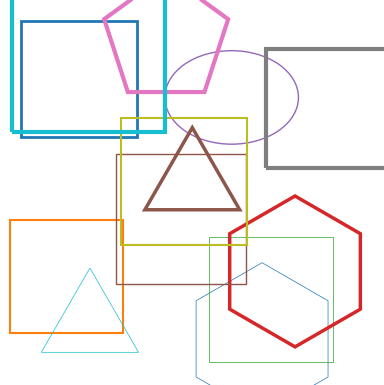[{"shape": "hexagon", "thickness": 0.5, "radius": 0.99, "center": [0.681, 0.12]}, {"shape": "square", "thickness": 2, "radius": 0.75, "center": [0.205, 0.795]}, {"shape": "square", "thickness": 1.5, "radius": 0.73, "center": [0.174, 0.282]}, {"shape": "square", "thickness": 0.5, "radius": 0.81, "center": [0.703, 0.222]}, {"shape": "hexagon", "thickness": 2.5, "radius": 0.98, "center": [0.766, 0.295]}, {"shape": "oval", "thickness": 1, "radius": 0.87, "center": [0.602, 0.747]}, {"shape": "triangle", "thickness": 2.5, "radius": 0.71, "center": [0.499, 0.526]}, {"shape": "square", "thickness": 1, "radius": 0.85, "center": [0.471, 0.431]}, {"shape": "pentagon", "thickness": 3, "radius": 0.85, "center": [0.432, 0.898]}, {"shape": "square", "thickness": 3, "radius": 0.77, "center": [0.846, 0.719]}, {"shape": "square", "thickness": 1.5, "radius": 0.82, "center": [0.478, 0.529]}, {"shape": "square", "thickness": 3, "radius": 0.99, "center": [0.231, 0.857]}, {"shape": "triangle", "thickness": 0.5, "radius": 0.73, "center": [0.234, 0.158]}]